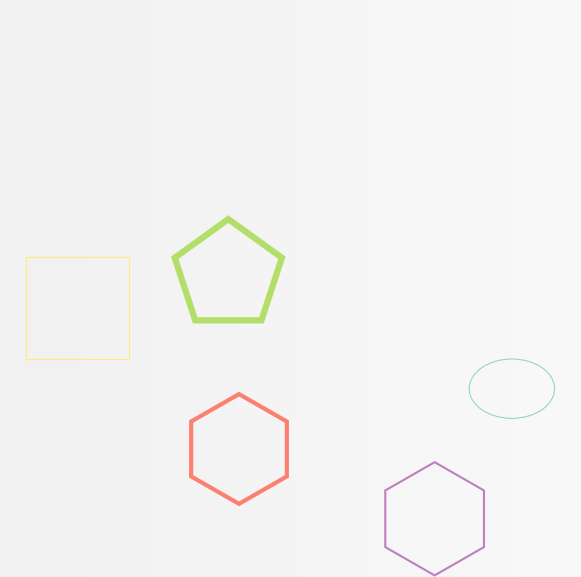[{"shape": "oval", "thickness": 0.5, "radius": 0.37, "center": [0.881, 0.326]}, {"shape": "hexagon", "thickness": 2, "radius": 0.48, "center": [0.411, 0.222]}, {"shape": "pentagon", "thickness": 3, "radius": 0.48, "center": [0.393, 0.523]}, {"shape": "hexagon", "thickness": 1, "radius": 0.49, "center": [0.748, 0.101]}, {"shape": "square", "thickness": 0.5, "radius": 0.44, "center": [0.134, 0.466]}]